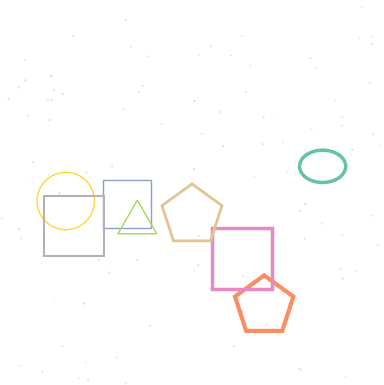[{"shape": "oval", "thickness": 2.5, "radius": 0.3, "center": [0.838, 0.568]}, {"shape": "pentagon", "thickness": 3, "radius": 0.4, "center": [0.686, 0.205]}, {"shape": "square", "thickness": 1, "radius": 0.31, "center": [0.329, 0.47]}, {"shape": "square", "thickness": 2.5, "radius": 0.4, "center": [0.629, 0.328]}, {"shape": "triangle", "thickness": 1, "radius": 0.29, "center": [0.357, 0.422]}, {"shape": "circle", "thickness": 1, "radius": 0.37, "center": [0.171, 0.478]}, {"shape": "pentagon", "thickness": 2, "radius": 0.41, "center": [0.499, 0.441]}, {"shape": "square", "thickness": 1.5, "radius": 0.38, "center": [0.193, 0.413]}]